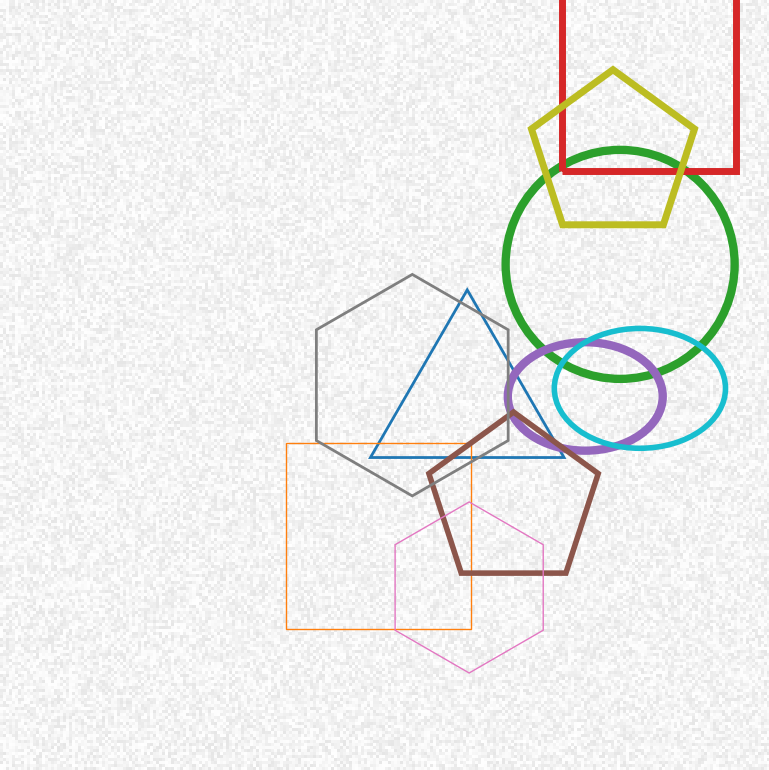[{"shape": "triangle", "thickness": 1, "radius": 0.73, "center": [0.607, 0.478]}, {"shape": "square", "thickness": 0.5, "radius": 0.6, "center": [0.491, 0.303]}, {"shape": "circle", "thickness": 3, "radius": 0.74, "center": [0.805, 0.657]}, {"shape": "square", "thickness": 2.5, "radius": 0.56, "center": [0.843, 0.89]}, {"shape": "oval", "thickness": 3, "radius": 0.5, "center": [0.76, 0.485]}, {"shape": "pentagon", "thickness": 2, "radius": 0.58, "center": [0.667, 0.349]}, {"shape": "hexagon", "thickness": 0.5, "radius": 0.56, "center": [0.609, 0.237]}, {"shape": "hexagon", "thickness": 1, "radius": 0.72, "center": [0.535, 0.5]}, {"shape": "pentagon", "thickness": 2.5, "radius": 0.56, "center": [0.796, 0.798]}, {"shape": "oval", "thickness": 2, "radius": 0.56, "center": [0.831, 0.496]}]